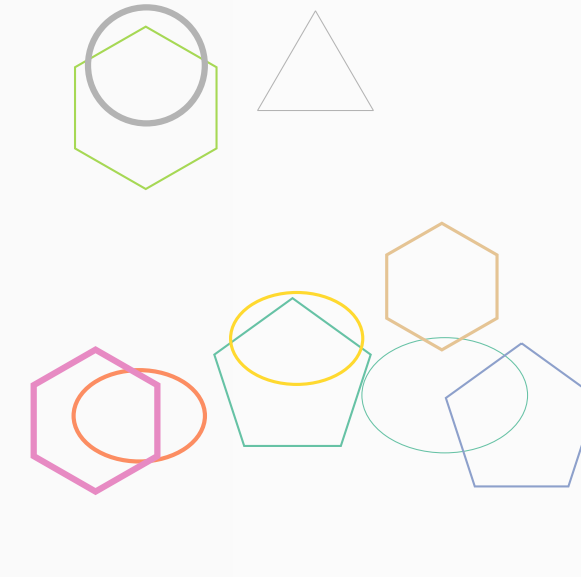[{"shape": "oval", "thickness": 0.5, "radius": 0.71, "center": [0.765, 0.315]}, {"shape": "pentagon", "thickness": 1, "radius": 0.71, "center": [0.503, 0.341]}, {"shape": "oval", "thickness": 2, "radius": 0.56, "center": [0.24, 0.279]}, {"shape": "pentagon", "thickness": 1, "radius": 0.69, "center": [0.897, 0.268]}, {"shape": "hexagon", "thickness": 3, "radius": 0.61, "center": [0.164, 0.271]}, {"shape": "hexagon", "thickness": 1, "radius": 0.7, "center": [0.251, 0.812]}, {"shape": "oval", "thickness": 1.5, "radius": 0.57, "center": [0.51, 0.413]}, {"shape": "hexagon", "thickness": 1.5, "radius": 0.55, "center": [0.76, 0.503]}, {"shape": "circle", "thickness": 3, "radius": 0.5, "center": [0.252, 0.886]}, {"shape": "triangle", "thickness": 0.5, "radius": 0.58, "center": [0.543, 0.865]}]